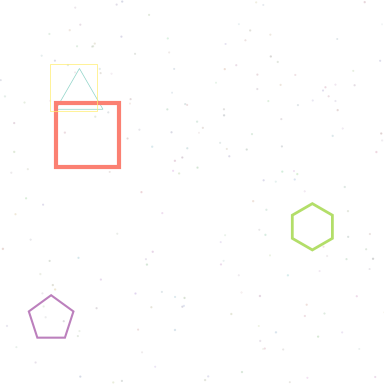[{"shape": "triangle", "thickness": 0.5, "radius": 0.35, "center": [0.206, 0.751]}, {"shape": "square", "thickness": 3, "radius": 0.41, "center": [0.228, 0.65]}, {"shape": "hexagon", "thickness": 2, "radius": 0.3, "center": [0.811, 0.411]}, {"shape": "pentagon", "thickness": 1.5, "radius": 0.3, "center": [0.133, 0.172]}, {"shape": "square", "thickness": 0.5, "radius": 0.31, "center": [0.192, 0.772]}]